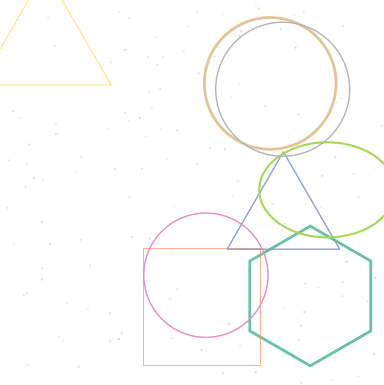[{"shape": "hexagon", "thickness": 2, "radius": 0.91, "center": [0.806, 0.231]}, {"shape": "square", "thickness": 0.5, "radius": 0.76, "center": [0.522, 0.203]}, {"shape": "triangle", "thickness": 1, "radius": 0.84, "center": [0.736, 0.437]}, {"shape": "circle", "thickness": 1, "radius": 0.81, "center": [0.535, 0.285]}, {"shape": "oval", "thickness": 1.5, "radius": 0.88, "center": [0.85, 0.507]}, {"shape": "triangle", "thickness": 0.5, "radius": 0.99, "center": [0.118, 0.878]}, {"shape": "circle", "thickness": 2, "radius": 0.86, "center": [0.702, 0.783]}, {"shape": "circle", "thickness": 1, "radius": 0.87, "center": [0.734, 0.768]}]